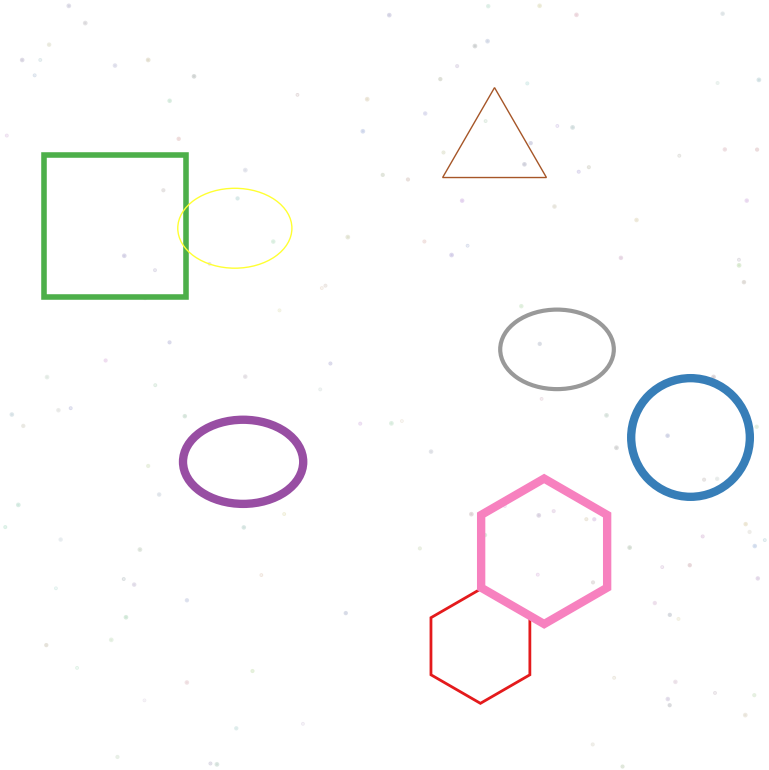[{"shape": "hexagon", "thickness": 1, "radius": 0.37, "center": [0.624, 0.161]}, {"shape": "circle", "thickness": 3, "radius": 0.39, "center": [0.897, 0.432]}, {"shape": "square", "thickness": 2, "radius": 0.46, "center": [0.149, 0.707]}, {"shape": "oval", "thickness": 3, "radius": 0.39, "center": [0.316, 0.4]}, {"shape": "oval", "thickness": 0.5, "radius": 0.37, "center": [0.305, 0.704]}, {"shape": "triangle", "thickness": 0.5, "radius": 0.39, "center": [0.642, 0.808]}, {"shape": "hexagon", "thickness": 3, "radius": 0.47, "center": [0.707, 0.284]}, {"shape": "oval", "thickness": 1.5, "radius": 0.37, "center": [0.723, 0.546]}]